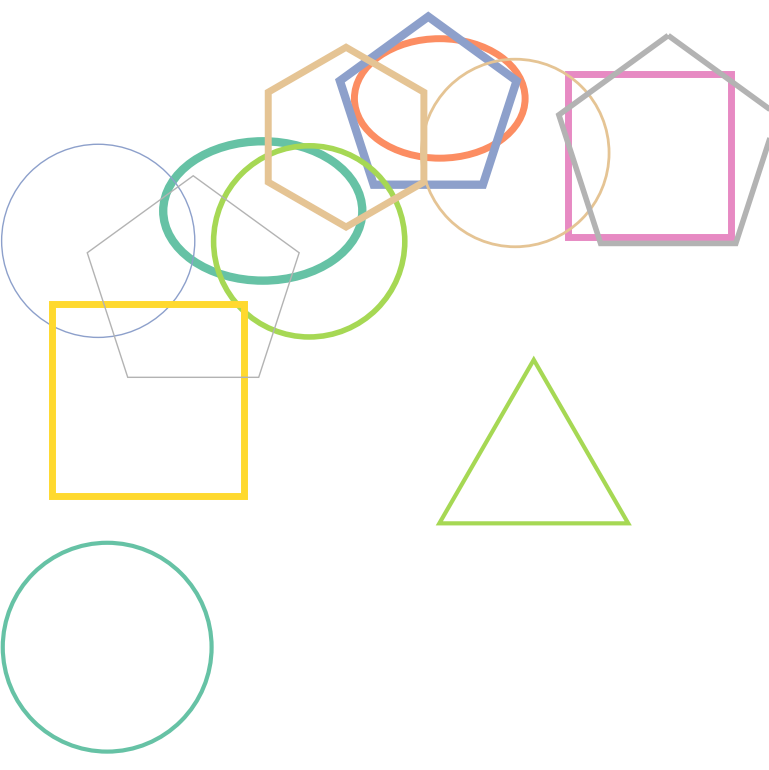[{"shape": "circle", "thickness": 1.5, "radius": 0.68, "center": [0.139, 0.159]}, {"shape": "oval", "thickness": 3, "radius": 0.65, "center": [0.341, 0.726]}, {"shape": "oval", "thickness": 2.5, "radius": 0.55, "center": [0.571, 0.872]}, {"shape": "pentagon", "thickness": 3, "radius": 0.6, "center": [0.556, 0.858]}, {"shape": "circle", "thickness": 0.5, "radius": 0.63, "center": [0.128, 0.687]}, {"shape": "square", "thickness": 2.5, "radius": 0.53, "center": [0.844, 0.798]}, {"shape": "circle", "thickness": 2, "radius": 0.62, "center": [0.402, 0.687]}, {"shape": "triangle", "thickness": 1.5, "radius": 0.71, "center": [0.693, 0.391]}, {"shape": "square", "thickness": 2.5, "radius": 0.62, "center": [0.193, 0.481]}, {"shape": "hexagon", "thickness": 2.5, "radius": 0.58, "center": [0.449, 0.822]}, {"shape": "circle", "thickness": 1, "radius": 0.61, "center": [0.669, 0.801]}, {"shape": "pentagon", "thickness": 2, "radius": 0.75, "center": [0.868, 0.805]}, {"shape": "pentagon", "thickness": 0.5, "radius": 0.72, "center": [0.251, 0.627]}]